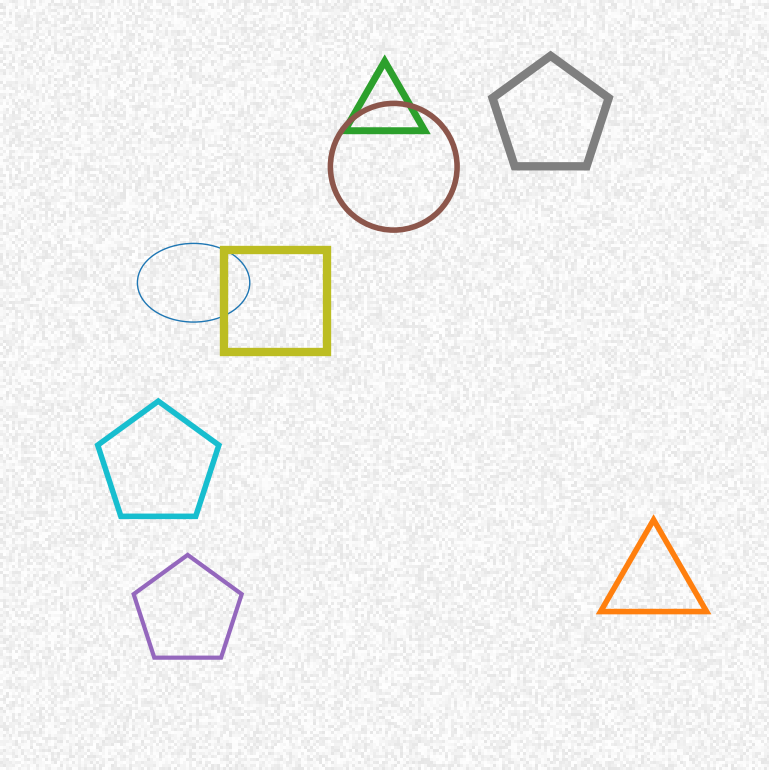[{"shape": "oval", "thickness": 0.5, "radius": 0.36, "center": [0.251, 0.633]}, {"shape": "triangle", "thickness": 2, "radius": 0.4, "center": [0.849, 0.246]}, {"shape": "triangle", "thickness": 2.5, "radius": 0.3, "center": [0.5, 0.86]}, {"shape": "pentagon", "thickness": 1.5, "radius": 0.37, "center": [0.244, 0.206]}, {"shape": "circle", "thickness": 2, "radius": 0.41, "center": [0.511, 0.783]}, {"shape": "pentagon", "thickness": 3, "radius": 0.4, "center": [0.715, 0.848]}, {"shape": "square", "thickness": 3, "radius": 0.33, "center": [0.358, 0.609]}, {"shape": "pentagon", "thickness": 2, "radius": 0.41, "center": [0.206, 0.396]}]